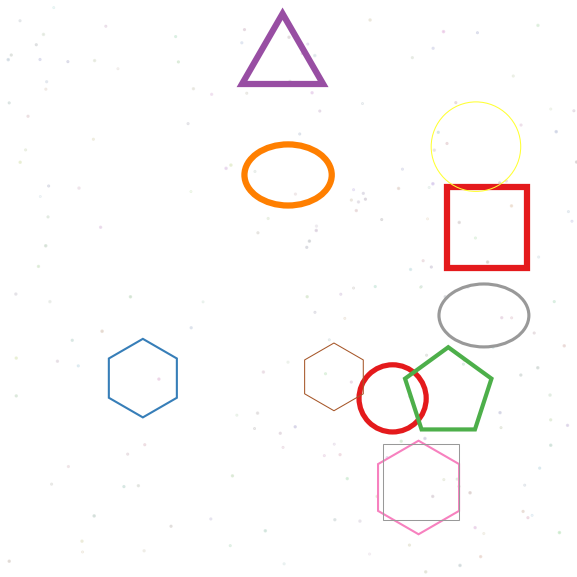[{"shape": "square", "thickness": 3, "radius": 0.35, "center": [0.843, 0.605]}, {"shape": "circle", "thickness": 2.5, "radius": 0.29, "center": [0.68, 0.309]}, {"shape": "hexagon", "thickness": 1, "radius": 0.34, "center": [0.247, 0.344]}, {"shape": "pentagon", "thickness": 2, "radius": 0.39, "center": [0.776, 0.319]}, {"shape": "triangle", "thickness": 3, "radius": 0.41, "center": [0.489, 0.894]}, {"shape": "oval", "thickness": 3, "radius": 0.38, "center": [0.499, 0.696]}, {"shape": "circle", "thickness": 0.5, "radius": 0.39, "center": [0.824, 0.745]}, {"shape": "hexagon", "thickness": 0.5, "radius": 0.29, "center": [0.578, 0.347]}, {"shape": "hexagon", "thickness": 1, "radius": 0.41, "center": [0.725, 0.155]}, {"shape": "oval", "thickness": 1.5, "radius": 0.39, "center": [0.838, 0.453]}, {"shape": "square", "thickness": 0.5, "radius": 0.33, "center": [0.729, 0.164]}]